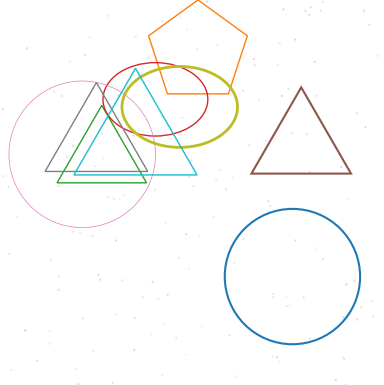[{"shape": "circle", "thickness": 1.5, "radius": 0.88, "center": [0.76, 0.282]}, {"shape": "pentagon", "thickness": 1, "radius": 0.67, "center": [0.514, 0.865]}, {"shape": "triangle", "thickness": 1, "radius": 0.67, "center": [0.264, 0.592]}, {"shape": "oval", "thickness": 1, "radius": 0.68, "center": [0.404, 0.742]}, {"shape": "triangle", "thickness": 1.5, "radius": 0.75, "center": [0.782, 0.624]}, {"shape": "circle", "thickness": 0.5, "radius": 0.95, "center": [0.214, 0.599]}, {"shape": "triangle", "thickness": 1, "radius": 0.77, "center": [0.25, 0.632]}, {"shape": "oval", "thickness": 2, "radius": 0.75, "center": [0.467, 0.722]}, {"shape": "triangle", "thickness": 1, "radius": 0.92, "center": [0.352, 0.638]}]